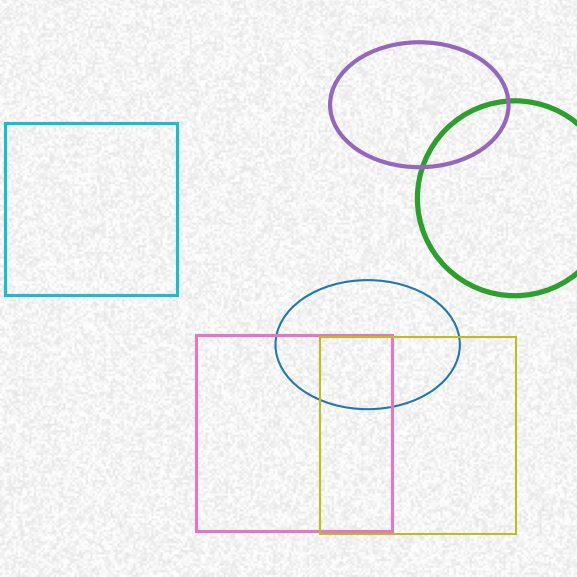[{"shape": "oval", "thickness": 1, "radius": 0.8, "center": [0.637, 0.402]}, {"shape": "circle", "thickness": 2.5, "radius": 0.84, "center": [0.891, 0.656]}, {"shape": "oval", "thickness": 2, "radius": 0.77, "center": [0.726, 0.818]}, {"shape": "square", "thickness": 1.5, "radius": 0.85, "center": [0.509, 0.249]}, {"shape": "square", "thickness": 1, "radius": 0.85, "center": [0.724, 0.245]}, {"shape": "square", "thickness": 1.5, "radius": 0.75, "center": [0.158, 0.638]}]